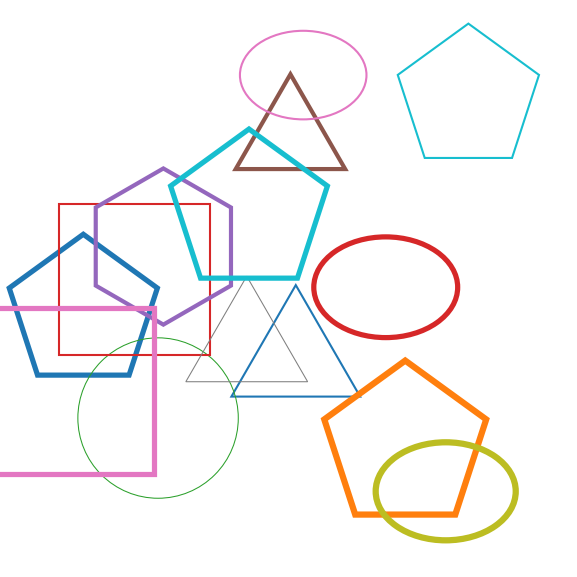[{"shape": "pentagon", "thickness": 2.5, "radius": 0.67, "center": [0.144, 0.459]}, {"shape": "triangle", "thickness": 1, "radius": 0.64, "center": [0.512, 0.377]}, {"shape": "pentagon", "thickness": 3, "radius": 0.74, "center": [0.702, 0.227]}, {"shape": "circle", "thickness": 0.5, "radius": 0.69, "center": [0.274, 0.275]}, {"shape": "oval", "thickness": 2.5, "radius": 0.62, "center": [0.668, 0.502]}, {"shape": "square", "thickness": 1, "radius": 0.65, "center": [0.233, 0.515]}, {"shape": "hexagon", "thickness": 2, "radius": 0.68, "center": [0.283, 0.572]}, {"shape": "triangle", "thickness": 2, "radius": 0.55, "center": [0.503, 0.761]}, {"shape": "oval", "thickness": 1, "radius": 0.55, "center": [0.525, 0.869]}, {"shape": "square", "thickness": 2.5, "radius": 0.72, "center": [0.122, 0.322]}, {"shape": "triangle", "thickness": 0.5, "radius": 0.61, "center": [0.427, 0.399]}, {"shape": "oval", "thickness": 3, "radius": 0.61, "center": [0.772, 0.148]}, {"shape": "pentagon", "thickness": 2.5, "radius": 0.71, "center": [0.431, 0.633]}, {"shape": "pentagon", "thickness": 1, "radius": 0.64, "center": [0.811, 0.83]}]